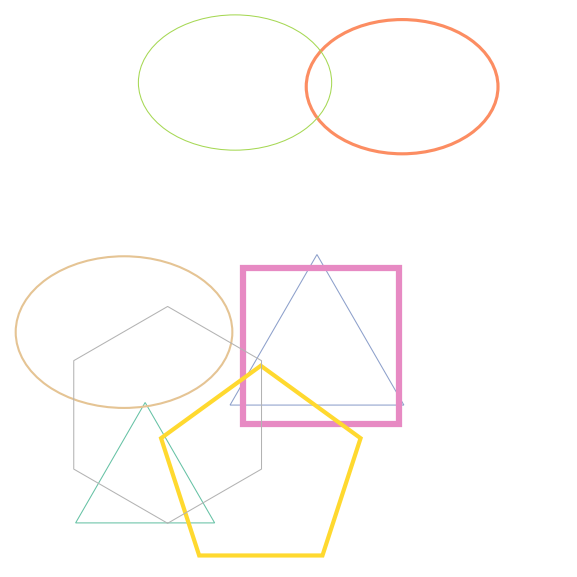[{"shape": "triangle", "thickness": 0.5, "radius": 0.69, "center": [0.251, 0.163]}, {"shape": "oval", "thickness": 1.5, "radius": 0.83, "center": [0.696, 0.849]}, {"shape": "triangle", "thickness": 0.5, "radius": 0.87, "center": [0.549, 0.385]}, {"shape": "square", "thickness": 3, "radius": 0.68, "center": [0.556, 0.4]}, {"shape": "oval", "thickness": 0.5, "radius": 0.84, "center": [0.407, 0.856]}, {"shape": "pentagon", "thickness": 2, "radius": 0.91, "center": [0.452, 0.184]}, {"shape": "oval", "thickness": 1, "radius": 0.94, "center": [0.215, 0.424]}, {"shape": "hexagon", "thickness": 0.5, "radius": 0.94, "center": [0.29, 0.281]}]